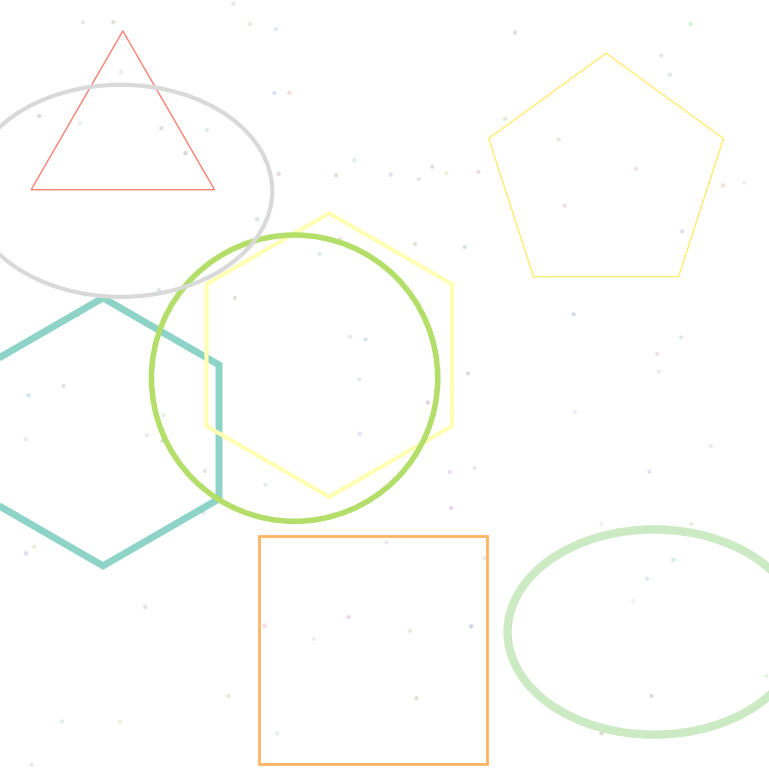[{"shape": "hexagon", "thickness": 2.5, "radius": 0.87, "center": [0.134, 0.439]}, {"shape": "hexagon", "thickness": 1.5, "radius": 0.92, "center": [0.428, 0.539]}, {"shape": "triangle", "thickness": 0.5, "radius": 0.69, "center": [0.16, 0.822]}, {"shape": "square", "thickness": 1, "radius": 0.74, "center": [0.484, 0.156]}, {"shape": "circle", "thickness": 2, "radius": 0.93, "center": [0.383, 0.509]}, {"shape": "oval", "thickness": 1.5, "radius": 0.98, "center": [0.157, 0.752]}, {"shape": "oval", "thickness": 3, "radius": 0.95, "center": [0.85, 0.179]}, {"shape": "pentagon", "thickness": 0.5, "radius": 0.8, "center": [0.787, 0.771]}]